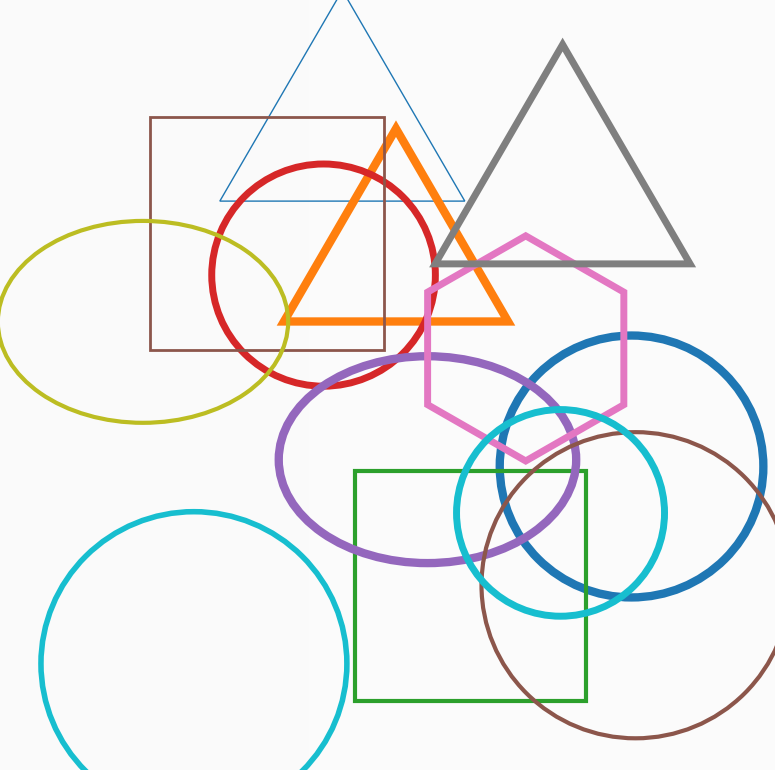[{"shape": "triangle", "thickness": 0.5, "radius": 0.91, "center": [0.442, 0.83]}, {"shape": "circle", "thickness": 3, "radius": 0.85, "center": [0.815, 0.394]}, {"shape": "triangle", "thickness": 3, "radius": 0.83, "center": [0.511, 0.666]}, {"shape": "square", "thickness": 1.5, "radius": 0.74, "center": [0.607, 0.239]}, {"shape": "circle", "thickness": 2.5, "radius": 0.72, "center": [0.417, 0.643]}, {"shape": "oval", "thickness": 3, "radius": 0.96, "center": [0.552, 0.403]}, {"shape": "square", "thickness": 1, "radius": 0.76, "center": [0.345, 0.697]}, {"shape": "circle", "thickness": 1.5, "radius": 0.99, "center": [0.82, 0.24]}, {"shape": "hexagon", "thickness": 2.5, "radius": 0.73, "center": [0.678, 0.548]}, {"shape": "triangle", "thickness": 2.5, "radius": 0.95, "center": [0.726, 0.752]}, {"shape": "oval", "thickness": 1.5, "radius": 0.94, "center": [0.185, 0.582]}, {"shape": "circle", "thickness": 2, "radius": 0.99, "center": [0.25, 0.138]}, {"shape": "circle", "thickness": 2.5, "radius": 0.67, "center": [0.723, 0.334]}]